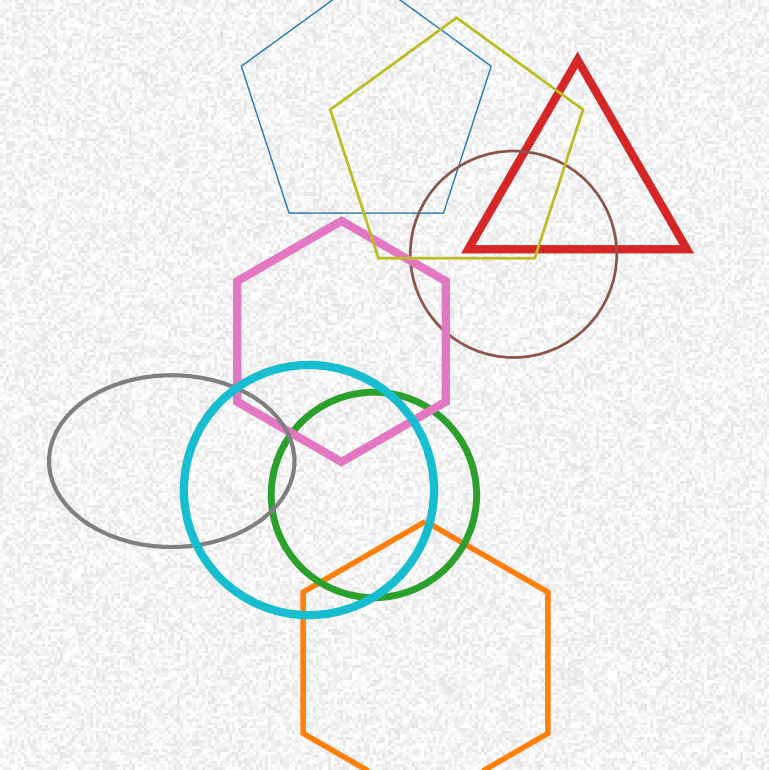[{"shape": "pentagon", "thickness": 0.5, "radius": 0.85, "center": [0.476, 0.861]}, {"shape": "hexagon", "thickness": 2, "radius": 0.92, "center": [0.553, 0.139]}, {"shape": "circle", "thickness": 2.5, "radius": 0.67, "center": [0.486, 0.357]}, {"shape": "triangle", "thickness": 3, "radius": 0.82, "center": [0.75, 0.758]}, {"shape": "circle", "thickness": 1, "radius": 0.67, "center": [0.667, 0.67]}, {"shape": "hexagon", "thickness": 3, "radius": 0.78, "center": [0.444, 0.557]}, {"shape": "oval", "thickness": 1.5, "radius": 0.8, "center": [0.223, 0.401]}, {"shape": "pentagon", "thickness": 1, "radius": 0.86, "center": [0.593, 0.804]}, {"shape": "circle", "thickness": 3, "radius": 0.81, "center": [0.401, 0.364]}]